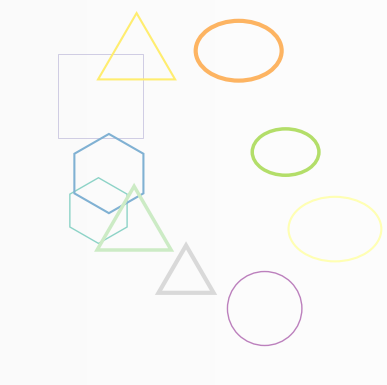[{"shape": "hexagon", "thickness": 1, "radius": 0.43, "center": [0.254, 0.453]}, {"shape": "oval", "thickness": 1.5, "radius": 0.6, "center": [0.864, 0.405]}, {"shape": "square", "thickness": 0.5, "radius": 0.55, "center": [0.259, 0.751]}, {"shape": "hexagon", "thickness": 1.5, "radius": 0.51, "center": [0.281, 0.549]}, {"shape": "oval", "thickness": 3, "radius": 0.55, "center": [0.616, 0.868]}, {"shape": "oval", "thickness": 2.5, "radius": 0.43, "center": [0.737, 0.605]}, {"shape": "triangle", "thickness": 3, "radius": 0.41, "center": [0.48, 0.28]}, {"shape": "circle", "thickness": 1, "radius": 0.48, "center": [0.683, 0.199]}, {"shape": "triangle", "thickness": 2.5, "radius": 0.55, "center": [0.346, 0.406]}, {"shape": "triangle", "thickness": 1.5, "radius": 0.57, "center": [0.352, 0.851]}]